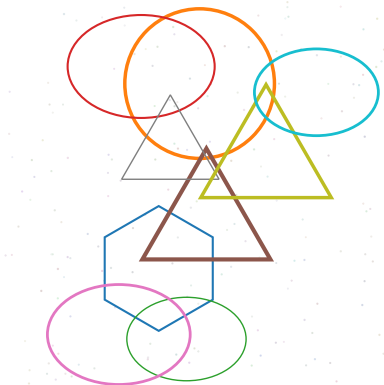[{"shape": "hexagon", "thickness": 1.5, "radius": 0.81, "center": [0.412, 0.303]}, {"shape": "circle", "thickness": 2.5, "radius": 0.97, "center": [0.519, 0.783]}, {"shape": "oval", "thickness": 1, "radius": 0.77, "center": [0.484, 0.119]}, {"shape": "oval", "thickness": 1.5, "radius": 0.95, "center": [0.367, 0.827]}, {"shape": "triangle", "thickness": 3, "radius": 0.96, "center": [0.536, 0.422]}, {"shape": "oval", "thickness": 2, "radius": 0.93, "center": [0.309, 0.131]}, {"shape": "triangle", "thickness": 1, "radius": 0.73, "center": [0.442, 0.607]}, {"shape": "triangle", "thickness": 2.5, "radius": 0.98, "center": [0.691, 0.585]}, {"shape": "oval", "thickness": 2, "radius": 0.8, "center": [0.822, 0.76]}]